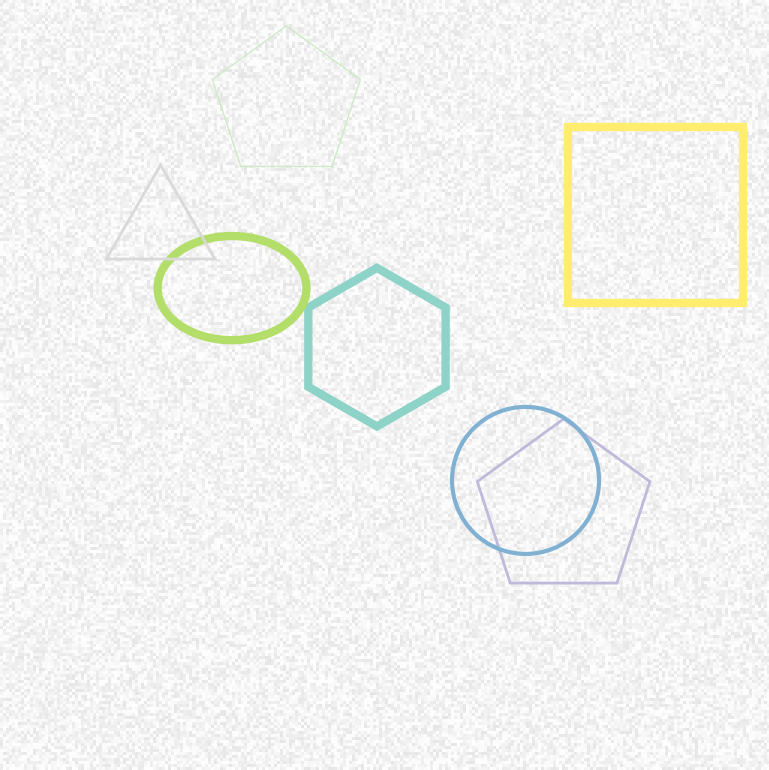[{"shape": "hexagon", "thickness": 3, "radius": 0.51, "center": [0.49, 0.549]}, {"shape": "pentagon", "thickness": 1, "radius": 0.59, "center": [0.732, 0.338]}, {"shape": "circle", "thickness": 1.5, "radius": 0.48, "center": [0.683, 0.376]}, {"shape": "oval", "thickness": 3, "radius": 0.48, "center": [0.301, 0.626]}, {"shape": "triangle", "thickness": 1, "radius": 0.41, "center": [0.209, 0.704]}, {"shape": "pentagon", "thickness": 0.5, "radius": 0.5, "center": [0.372, 0.865]}, {"shape": "square", "thickness": 3, "radius": 0.57, "center": [0.851, 0.721]}]